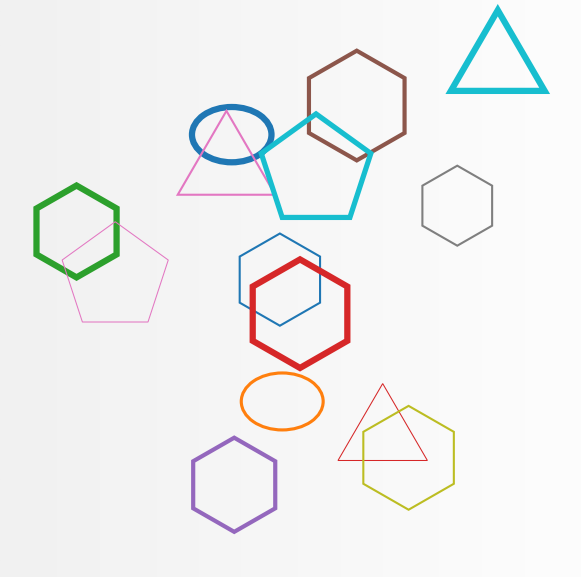[{"shape": "oval", "thickness": 3, "radius": 0.34, "center": [0.399, 0.766]}, {"shape": "hexagon", "thickness": 1, "radius": 0.4, "center": [0.482, 0.515]}, {"shape": "oval", "thickness": 1.5, "radius": 0.35, "center": [0.486, 0.304]}, {"shape": "hexagon", "thickness": 3, "radius": 0.4, "center": [0.132, 0.598]}, {"shape": "hexagon", "thickness": 3, "radius": 0.47, "center": [0.516, 0.456]}, {"shape": "triangle", "thickness": 0.5, "radius": 0.44, "center": [0.658, 0.246]}, {"shape": "hexagon", "thickness": 2, "radius": 0.41, "center": [0.403, 0.16]}, {"shape": "hexagon", "thickness": 2, "radius": 0.47, "center": [0.614, 0.816]}, {"shape": "pentagon", "thickness": 0.5, "radius": 0.48, "center": [0.198, 0.519]}, {"shape": "triangle", "thickness": 1, "radius": 0.48, "center": [0.39, 0.71]}, {"shape": "hexagon", "thickness": 1, "radius": 0.35, "center": [0.787, 0.643]}, {"shape": "hexagon", "thickness": 1, "radius": 0.45, "center": [0.703, 0.206]}, {"shape": "pentagon", "thickness": 2.5, "radius": 0.5, "center": [0.544, 0.703]}, {"shape": "triangle", "thickness": 3, "radius": 0.47, "center": [0.856, 0.888]}]